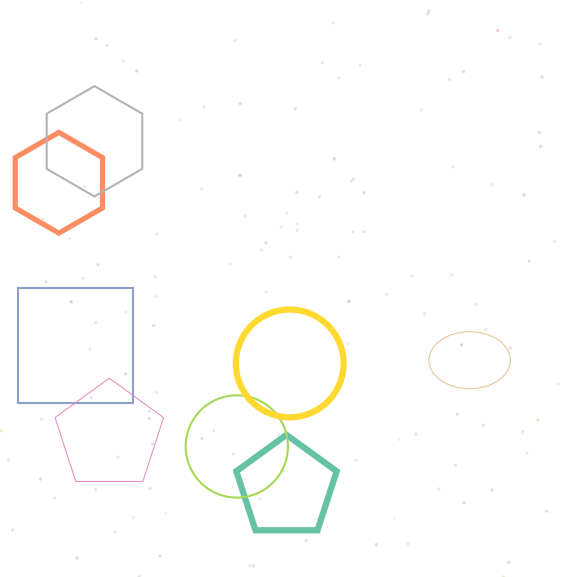[{"shape": "pentagon", "thickness": 3, "radius": 0.46, "center": [0.496, 0.155]}, {"shape": "hexagon", "thickness": 2.5, "radius": 0.44, "center": [0.102, 0.683]}, {"shape": "square", "thickness": 1, "radius": 0.5, "center": [0.131, 0.401]}, {"shape": "pentagon", "thickness": 0.5, "radius": 0.49, "center": [0.189, 0.245]}, {"shape": "circle", "thickness": 1, "radius": 0.44, "center": [0.41, 0.226]}, {"shape": "circle", "thickness": 3, "radius": 0.47, "center": [0.502, 0.37]}, {"shape": "oval", "thickness": 0.5, "radius": 0.35, "center": [0.813, 0.375]}, {"shape": "hexagon", "thickness": 1, "radius": 0.48, "center": [0.164, 0.754]}]